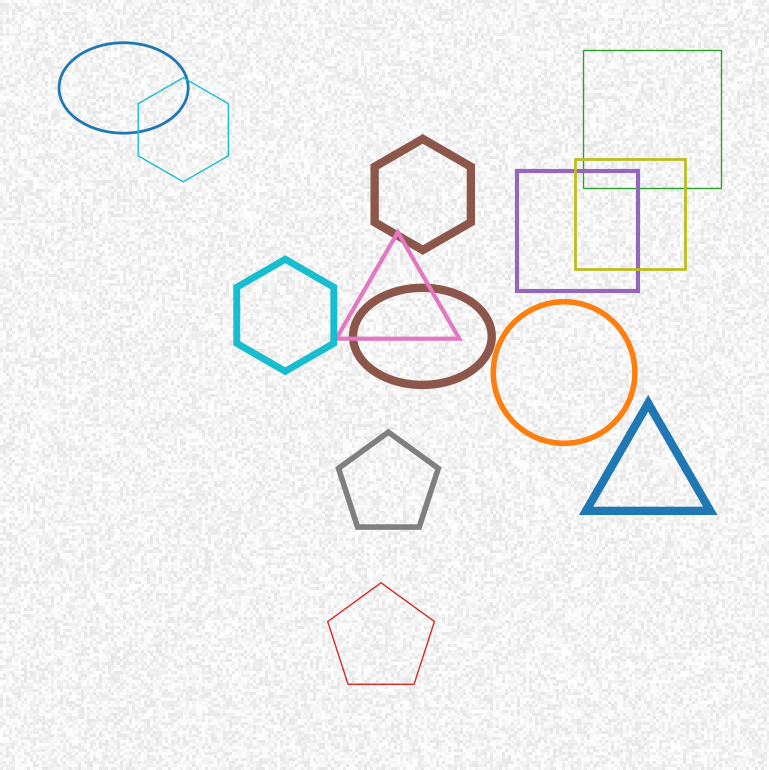[{"shape": "oval", "thickness": 1, "radius": 0.42, "center": [0.161, 0.886]}, {"shape": "triangle", "thickness": 3, "radius": 0.47, "center": [0.842, 0.383]}, {"shape": "circle", "thickness": 2, "radius": 0.46, "center": [0.733, 0.516]}, {"shape": "square", "thickness": 0.5, "radius": 0.45, "center": [0.846, 0.845]}, {"shape": "pentagon", "thickness": 0.5, "radius": 0.36, "center": [0.495, 0.17]}, {"shape": "square", "thickness": 1.5, "radius": 0.39, "center": [0.75, 0.7]}, {"shape": "hexagon", "thickness": 3, "radius": 0.36, "center": [0.549, 0.747]}, {"shape": "oval", "thickness": 3, "radius": 0.45, "center": [0.549, 0.563]}, {"shape": "triangle", "thickness": 1.5, "radius": 0.46, "center": [0.517, 0.606]}, {"shape": "pentagon", "thickness": 2, "radius": 0.34, "center": [0.504, 0.371]}, {"shape": "square", "thickness": 1, "radius": 0.36, "center": [0.818, 0.722]}, {"shape": "hexagon", "thickness": 0.5, "radius": 0.34, "center": [0.238, 0.831]}, {"shape": "hexagon", "thickness": 2.5, "radius": 0.36, "center": [0.37, 0.591]}]